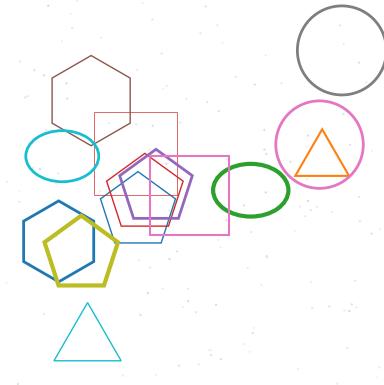[{"shape": "hexagon", "thickness": 2, "radius": 0.53, "center": [0.152, 0.373]}, {"shape": "pentagon", "thickness": 1, "radius": 0.51, "center": [0.358, 0.452]}, {"shape": "triangle", "thickness": 1.5, "radius": 0.4, "center": [0.837, 0.583]}, {"shape": "oval", "thickness": 3, "radius": 0.49, "center": [0.651, 0.506]}, {"shape": "pentagon", "thickness": 1, "radius": 0.52, "center": [0.376, 0.497]}, {"shape": "square", "thickness": 0.5, "radius": 0.54, "center": [0.353, 0.6]}, {"shape": "pentagon", "thickness": 2, "radius": 0.5, "center": [0.405, 0.513]}, {"shape": "hexagon", "thickness": 1, "radius": 0.59, "center": [0.237, 0.739]}, {"shape": "circle", "thickness": 2, "radius": 0.57, "center": [0.83, 0.624]}, {"shape": "square", "thickness": 1.5, "radius": 0.51, "center": [0.493, 0.492]}, {"shape": "circle", "thickness": 2, "radius": 0.58, "center": [0.888, 0.869]}, {"shape": "pentagon", "thickness": 3, "radius": 0.5, "center": [0.211, 0.34]}, {"shape": "triangle", "thickness": 1, "radius": 0.5, "center": [0.227, 0.113]}, {"shape": "oval", "thickness": 2, "radius": 0.47, "center": [0.162, 0.594]}]